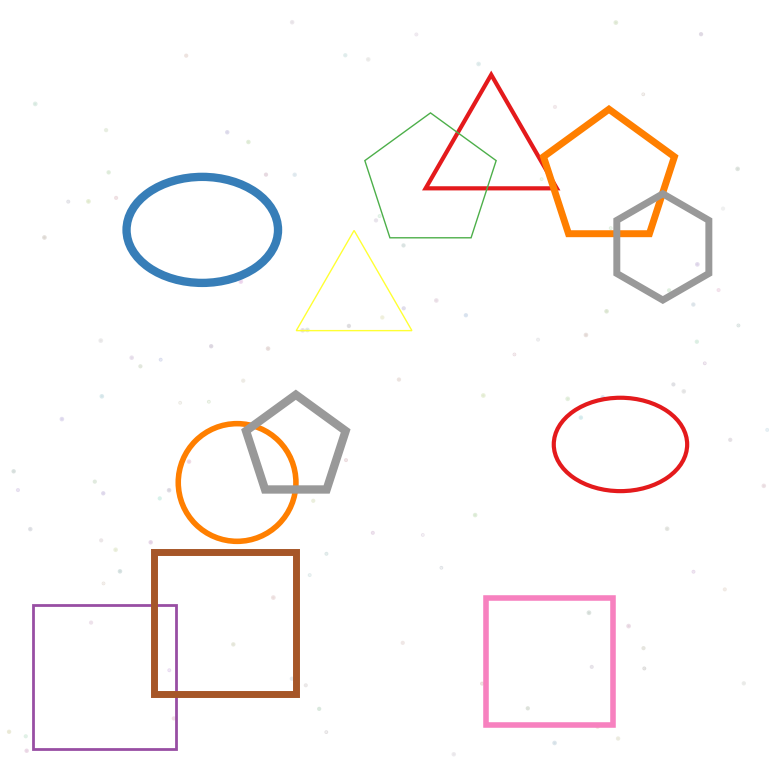[{"shape": "triangle", "thickness": 1.5, "radius": 0.49, "center": [0.638, 0.805]}, {"shape": "oval", "thickness": 1.5, "radius": 0.43, "center": [0.806, 0.423]}, {"shape": "oval", "thickness": 3, "radius": 0.49, "center": [0.263, 0.701]}, {"shape": "pentagon", "thickness": 0.5, "radius": 0.45, "center": [0.559, 0.764]}, {"shape": "square", "thickness": 1, "radius": 0.47, "center": [0.136, 0.12]}, {"shape": "circle", "thickness": 2, "radius": 0.38, "center": [0.308, 0.373]}, {"shape": "pentagon", "thickness": 2.5, "radius": 0.45, "center": [0.791, 0.769]}, {"shape": "triangle", "thickness": 0.5, "radius": 0.43, "center": [0.46, 0.614]}, {"shape": "square", "thickness": 2.5, "radius": 0.46, "center": [0.292, 0.191]}, {"shape": "square", "thickness": 2, "radius": 0.41, "center": [0.714, 0.141]}, {"shape": "hexagon", "thickness": 2.5, "radius": 0.35, "center": [0.861, 0.679]}, {"shape": "pentagon", "thickness": 3, "radius": 0.34, "center": [0.384, 0.419]}]